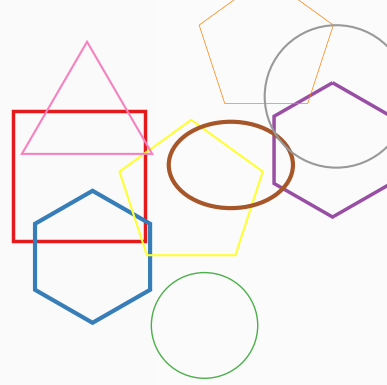[{"shape": "square", "thickness": 2.5, "radius": 0.85, "center": [0.204, 0.543]}, {"shape": "hexagon", "thickness": 3, "radius": 0.86, "center": [0.239, 0.333]}, {"shape": "circle", "thickness": 1, "radius": 0.69, "center": [0.528, 0.155]}, {"shape": "hexagon", "thickness": 2.5, "radius": 0.87, "center": [0.858, 0.611]}, {"shape": "pentagon", "thickness": 0.5, "radius": 0.91, "center": [0.687, 0.879]}, {"shape": "pentagon", "thickness": 1.5, "radius": 0.97, "center": [0.493, 0.494]}, {"shape": "oval", "thickness": 3, "radius": 0.8, "center": [0.596, 0.572]}, {"shape": "triangle", "thickness": 1.5, "radius": 0.97, "center": [0.225, 0.697]}, {"shape": "circle", "thickness": 1.5, "radius": 0.93, "center": [0.868, 0.75]}]